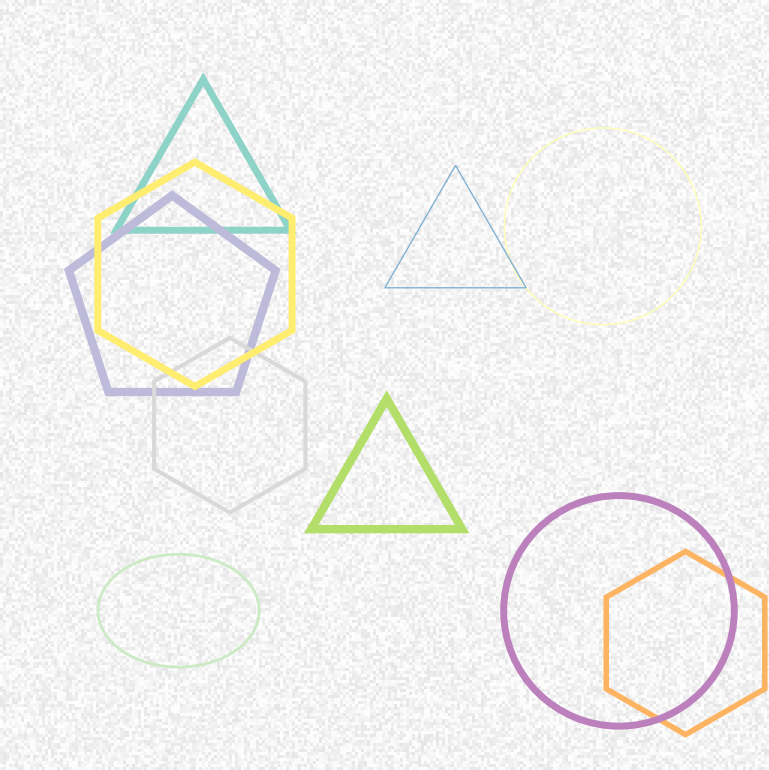[{"shape": "triangle", "thickness": 2.5, "radius": 0.65, "center": [0.264, 0.766]}, {"shape": "circle", "thickness": 0.5, "radius": 0.64, "center": [0.783, 0.706]}, {"shape": "pentagon", "thickness": 3, "radius": 0.71, "center": [0.224, 0.605]}, {"shape": "triangle", "thickness": 0.5, "radius": 0.53, "center": [0.592, 0.679]}, {"shape": "hexagon", "thickness": 2, "radius": 0.59, "center": [0.89, 0.165]}, {"shape": "triangle", "thickness": 3, "radius": 0.57, "center": [0.502, 0.369]}, {"shape": "hexagon", "thickness": 1.5, "radius": 0.57, "center": [0.298, 0.448]}, {"shape": "circle", "thickness": 2.5, "radius": 0.75, "center": [0.804, 0.207]}, {"shape": "oval", "thickness": 1, "radius": 0.52, "center": [0.232, 0.207]}, {"shape": "hexagon", "thickness": 2.5, "radius": 0.73, "center": [0.253, 0.644]}]